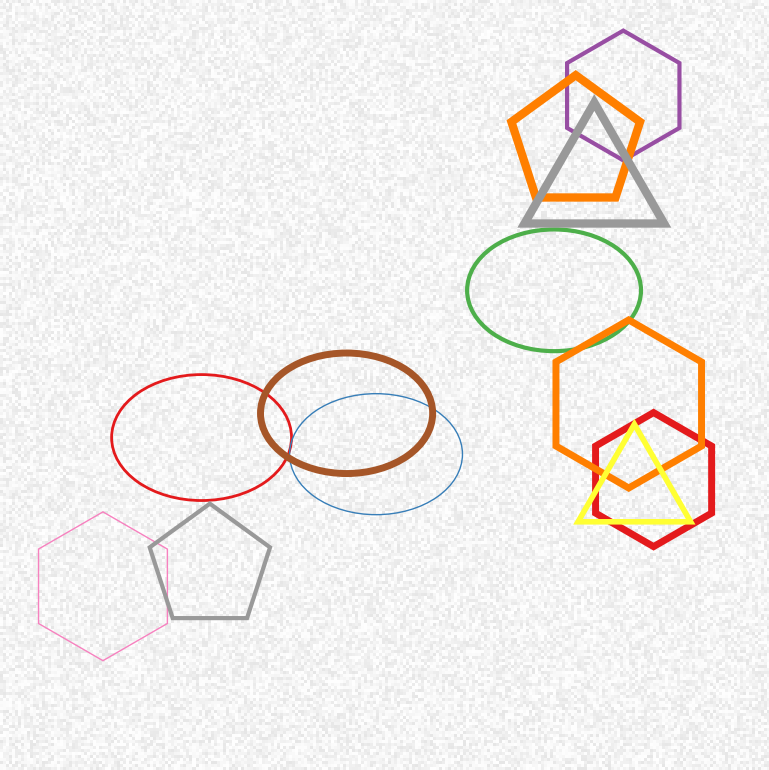[{"shape": "oval", "thickness": 1, "radius": 0.58, "center": [0.262, 0.432]}, {"shape": "hexagon", "thickness": 2.5, "radius": 0.44, "center": [0.849, 0.377]}, {"shape": "oval", "thickness": 0.5, "radius": 0.56, "center": [0.488, 0.41]}, {"shape": "oval", "thickness": 1.5, "radius": 0.56, "center": [0.72, 0.623]}, {"shape": "hexagon", "thickness": 1.5, "radius": 0.42, "center": [0.809, 0.876]}, {"shape": "pentagon", "thickness": 3, "radius": 0.44, "center": [0.748, 0.815]}, {"shape": "hexagon", "thickness": 2.5, "radius": 0.55, "center": [0.817, 0.475]}, {"shape": "triangle", "thickness": 2, "radius": 0.42, "center": [0.824, 0.365]}, {"shape": "oval", "thickness": 2.5, "radius": 0.56, "center": [0.45, 0.463]}, {"shape": "hexagon", "thickness": 0.5, "radius": 0.48, "center": [0.134, 0.239]}, {"shape": "pentagon", "thickness": 1.5, "radius": 0.41, "center": [0.273, 0.264]}, {"shape": "triangle", "thickness": 3, "radius": 0.52, "center": [0.772, 0.762]}]